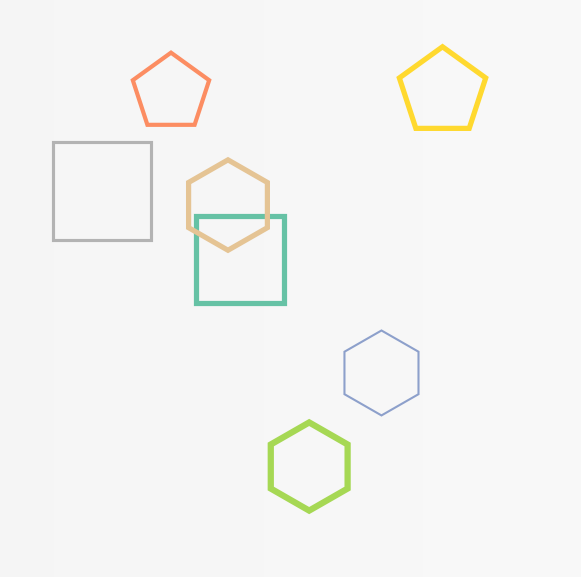[{"shape": "square", "thickness": 2.5, "radius": 0.38, "center": [0.413, 0.55]}, {"shape": "pentagon", "thickness": 2, "radius": 0.35, "center": [0.294, 0.839]}, {"shape": "hexagon", "thickness": 1, "radius": 0.37, "center": [0.656, 0.353]}, {"shape": "hexagon", "thickness": 3, "radius": 0.38, "center": [0.532, 0.191]}, {"shape": "pentagon", "thickness": 2.5, "radius": 0.39, "center": [0.761, 0.84]}, {"shape": "hexagon", "thickness": 2.5, "radius": 0.39, "center": [0.392, 0.644]}, {"shape": "square", "thickness": 1.5, "radius": 0.42, "center": [0.176, 0.668]}]